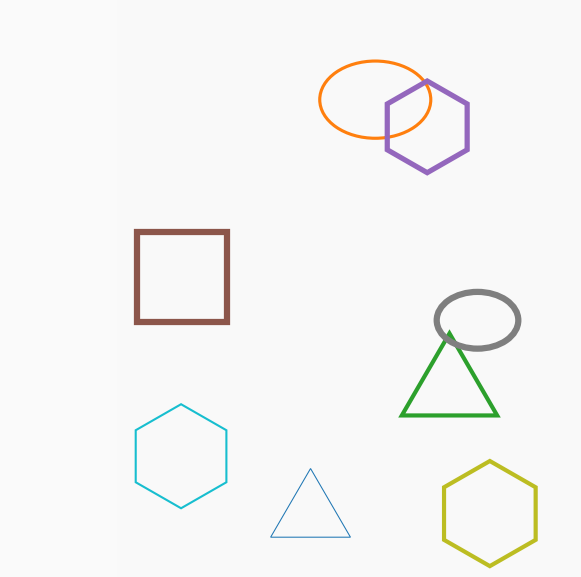[{"shape": "triangle", "thickness": 0.5, "radius": 0.4, "center": [0.534, 0.109]}, {"shape": "oval", "thickness": 1.5, "radius": 0.48, "center": [0.646, 0.827]}, {"shape": "triangle", "thickness": 2, "radius": 0.47, "center": [0.773, 0.327]}, {"shape": "hexagon", "thickness": 2.5, "radius": 0.4, "center": [0.735, 0.779]}, {"shape": "square", "thickness": 3, "radius": 0.39, "center": [0.313, 0.52]}, {"shape": "oval", "thickness": 3, "radius": 0.35, "center": [0.822, 0.445]}, {"shape": "hexagon", "thickness": 2, "radius": 0.46, "center": [0.843, 0.11]}, {"shape": "hexagon", "thickness": 1, "radius": 0.45, "center": [0.311, 0.209]}]